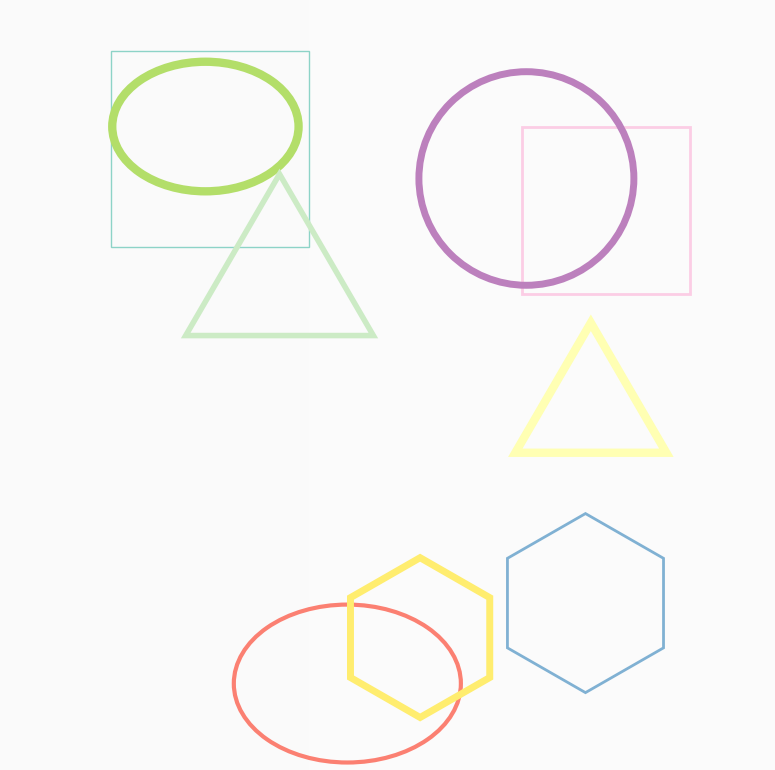[{"shape": "square", "thickness": 0.5, "radius": 0.64, "center": [0.271, 0.807]}, {"shape": "triangle", "thickness": 3, "radius": 0.56, "center": [0.762, 0.468]}, {"shape": "oval", "thickness": 1.5, "radius": 0.73, "center": [0.448, 0.112]}, {"shape": "hexagon", "thickness": 1, "radius": 0.58, "center": [0.755, 0.217]}, {"shape": "oval", "thickness": 3, "radius": 0.6, "center": [0.265, 0.836]}, {"shape": "square", "thickness": 1, "radius": 0.54, "center": [0.782, 0.726]}, {"shape": "circle", "thickness": 2.5, "radius": 0.69, "center": [0.679, 0.768]}, {"shape": "triangle", "thickness": 2, "radius": 0.7, "center": [0.361, 0.634]}, {"shape": "hexagon", "thickness": 2.5, "radius": 0.52, "center": [0.542, 0.172]}]